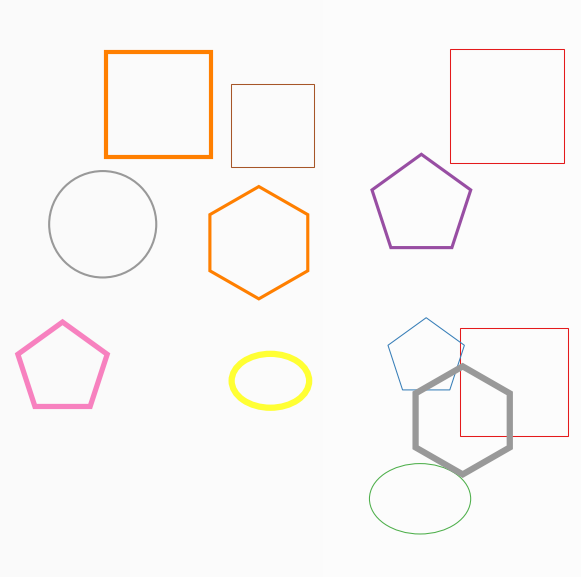[{"shape": "square", "thickness": 0.5, "radius": 0.47, "center": [0.884, 0.337]}, {"shape": "square", "thickness": 0.5, "radius": 0.49, "center": [0.872, 0.815]}, {"shape": "pentagon", "thickness": 0.5, "radius": 0.35, "center": [0.733, 0.38]}, {"shape": "oval", "thickness": 0.5, "radius": 0.44, "center": [0.723, 0.135]}, {"shape": "pentagon", "thickness": 1.5, "radius": 0.45, "center": [0.725, 0.643]}, {"shape": "square", "thickness": 2, "radius": 0.45, "center": [0.273, 0.818]}, {"shape": "hexagon", "thickness": 1.5, "radius": 0.49, "center": [0.445, 0.579]}, {"shape": "oval", "thickness": 3, "radius": 0.33, "center": [0.465, 0.34]}, {"shape": "square", "thickness": 0.5, "radius": 0.36, "center": [0.468, 0.782]}, {"shape": "pentagon", "thickness": 2.5, "radius": 0.4, "center": [0.108, 0.361]}, {"shape": "hexagon", "thickness": 3, "radius": 0.47, "center": [0.796, 0.271]}, {"shape": "circle", "thickness": 1, "radius": 0.46, "center": [0.177, 0.611]}]